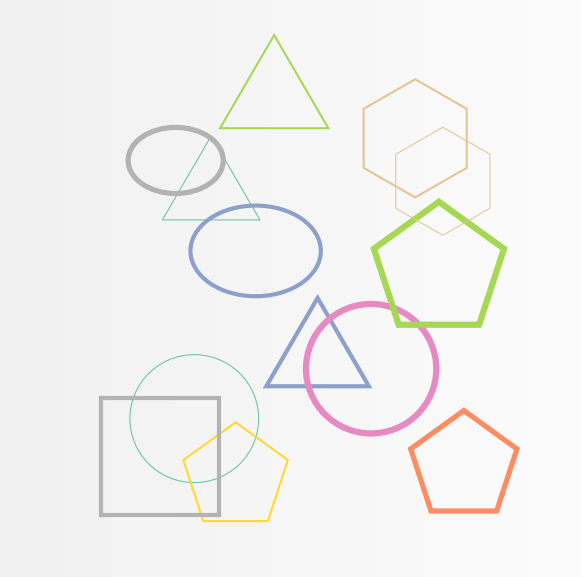[{"shape": "triangle", "thickness": 0.5, "radius": 0.48, "center": [0.363, 0.667]}, {"shape": "circle", "thickness": 0.5, "radius": 0.55, "center": [0.334, 0.274]}, {"shape": "pentagon", "thickness": 2.5, "radius": 0.48, "center": [0.798, 0.192]}, {"shape": "oval", "thickness": 2, "radius": 0.56, "center": [0.44, 0.565]}, {"shape": "triangle", "thickness": 2, "radius": 0.51, "center": [0.546, 0.381]}, {"shape": "circle", "thickness": 3, "radius": 0.56, "center": [0.639, 0.361]}, {"shape": "triangle", "thickness": 1, "radius": 0.54, "center": [0.472, 0.831]}, {"shape": "pentagon", "thickness": 3, "radius": 0.59, "center": [0.755, 0.532]}, {"shape": "pentagon", "thickness": 1, "radius": 0.47, "center": [0.405, 0.173]}, {"shape": "hexagon", "thickness": 0.5, "radius": 0.47, "center": [0.762, 0.685]}, {"shape": "hexagon", "thickness": 1, "radius": 0.51, "center": [0.714, 0.76]}, {"shape": "oval", "thickness": 2.5, "radius": 0.41, "center": [0.302, 0.721]}, {"shape": "square", "thickness": 2, "radius": 0.51, "center": [0.275, 0.209]}]